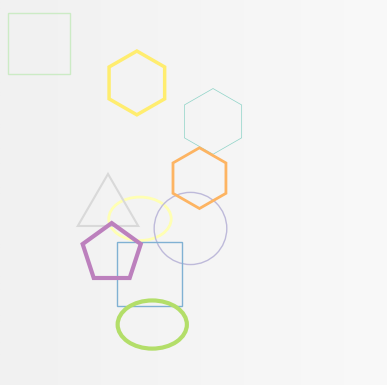[{"shape": "hexagon", "thickness": 0.5, "radius": 0.43, "center": [0.55, 0.685]}, {"shape": "oval", "thickness": 2, "radius": 0.4, "center": [0.361, 0.432]}, {"shape": "circle", "thickness": 1, "radius": 0.47, "center": [0.492, 0.407]}, {"shape": "square", "thickness": 1, "radius": 0.42, "center": [0.386, 0.288]}, {"shape": "hexagon", "thickness": 2, "radius": 0.39, "center": [0.515, 0.537]}, {"shape": "oval", "thickness": 3, "radius": 0.45, "center": [0.393, 0.157]}, {"shape": "triangle", "thickness": 1.5, "radius": 0.45, "center": [0.279, 0.458]}, {"shape": "pentagon", "thickness": 3, "radius": 0.39, "center": [0.288, 0.342]}, {"shape": "square", "thickness": 1, "radius": 0.4, "center": [0.101, 0.887]}, {"shape": "hexagon", "thickness": 2.5, "radius": 0.41, "center": [0.353, 0.785]}]